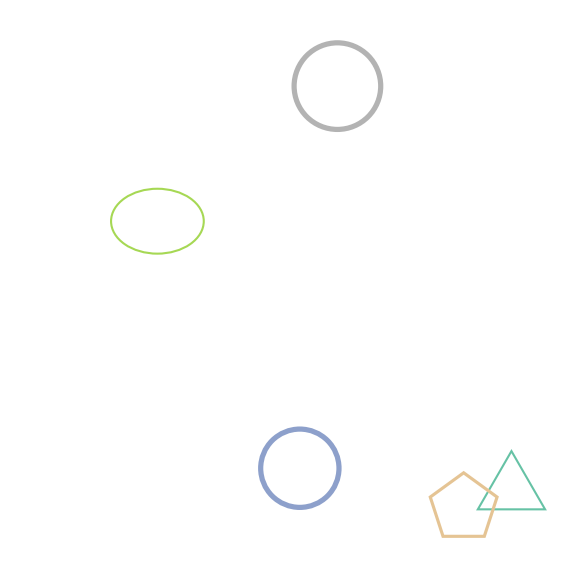[{"shape": "triangle", "thickness": 1, "radius": 0.34, "center": [0.886, 0.151]}, {"shape": "circle", "thickness": 2.5, "radius": 0.34, "center": [0.519, 0.188]}, {"shape": "oval", "thickness": 1, "radius": 0.4, "center": [0.273, 0.616]}, {"shape": "pentagon", "thickness": 1.5, "radius": 0.3, "center": [0.803, 0.12]}, {"shape": "circle", "thickness": 2.5, "radius": 0.37, "center": [0.584, 0.85]}]